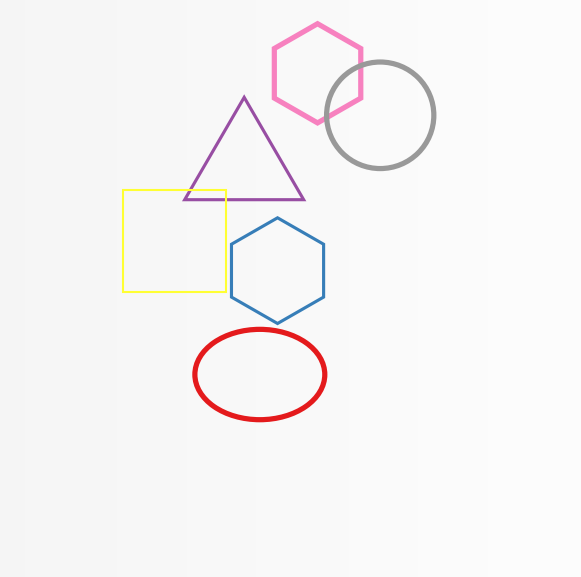[{"shape": "oval", "thickness": 2.5, "radius": 0.56, "center": [0.447, 0.351]}, {"shape": "hexagon", "thickness": 1.5, "radius": 0.46, "center": [0.477, 0.53]}, {"shape": "triangle", "thickness": 1.5, "radius": 0.59, "center": [0.42, 0.712]}, {"shape": "square", "thickness": 1, "radius": 0.44, "center": [0.3, 0.581]}, {"shape": "hexagon", "thickness": 2.5, "radius": 0.43, "center": [0.546, 0.872]}, {"shape": "circle", "thickness": 2.5, "radius": 0.46, "center": [0.654, 0.799]}]